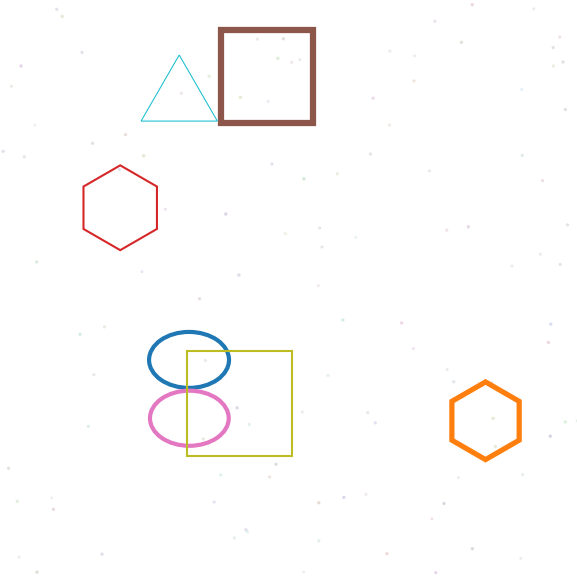[{"shape": "oval", "thickness": 2, "radius": 0.35, "center": [0.327, 0.376]}, {"shape": "hexagon", "thickness": 2.5, "radius": 0.34, "center": [0.841, 0.271]}, {"shape": "hexagon", "thickness": 1, "radius": 0.37, "center": [0.208, 0.639]}, {"shape": "square", "thickness": 3, "radius": 0.4, "center": [0.462, 0.866]}, {"shape": "oval", "thickness": 2, "radius": 0.34, "center": [0.328, 0.275]}, {"shape": "square", "thickness": 1, "radius": 0.45, "center": [0.414, 0.301]}, {"shape": "triangle", "thickness": 0.5, "radius": 0.38, "center": [0.31, 0.828]}]